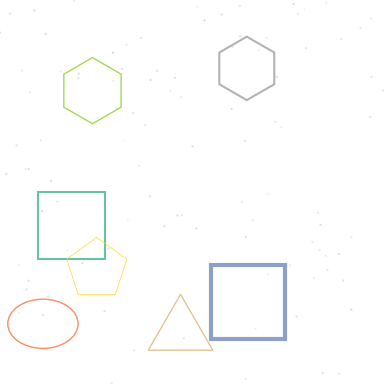[{"shape": "square", "thickness": 1.5, "radius": 0.44, "center": [0.186, 0.414]}, {"shape": "oval", "thickness": 1, "radius": 0.46, "center": [0.112, 0.159]}, {"shape": "square", "thickness": 3, "radius": 0.48, "center": [0.644, 0.215]}, {"shape": "hexagon", "thickness": 1, "radius": 0.43, "center": [0.24, 0.765]}, {"shape": "pentagon", "thickness": 0.5, "radius": 0.41, "center": [0.251, 0.301]}, {"shape": "triangle", "thickness": 1, "radius": 0.48, "center": [0.469, 0.139]}, {"shape": "hexagon", "thickness": 1.5, "radius": 0.41, "center": [0.641, 0.822]}]